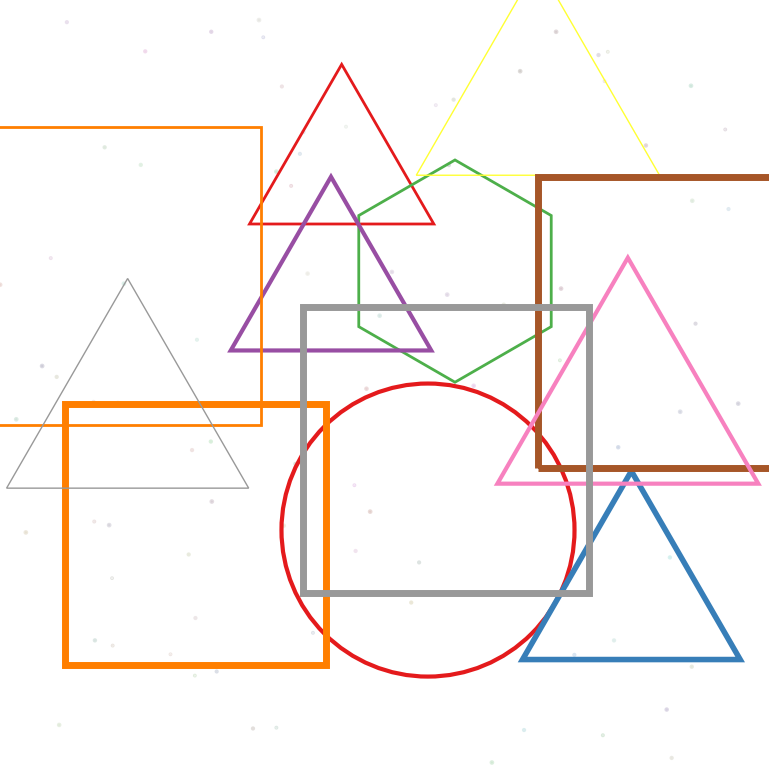[{"shape": "triangle", "thickness": 1, "radius": 0.69, "center": [0.444, 0.778]}, {"shape": "circle", "thickness": 1.5, "radius": 0.95, "center": [0.556, 0.312]}, {"shape": "triangle", "thickness": 2, "radius": 0.82, "center": [0.82, 0.225]}, {"shape": "hexagon", "thickness": 1, "radius": 0.72, "center": [0.591, 0.648]}, {"shape": "triangle", "thickness": 1.5, "radius": 0.75, "center": [0.43, 0.62]}, {"shape": "square", "thickness": 2.5, "radius": 0.85, "center": [0.254, 0.306]}, {"shape": "square", "thickness": 1, "radius": 0.97, "center": [0.145, 0.642]}, {"shape": "triangle", "thickness": 0.5, "radius": 0.91, "center": [0.699, 0.864]}, {"shape": "square", "thickness": 2.5, "radius": 0.95, "center": [0.887, 0.582]}, {"shape": "triangle", "thickness": 1.5, "radius": 0.98, "center": [0.815, 0.47]}, {"shape": "square", "thickness": 2.5, "radius": 0.93, "center": [0.579, 0.416]}, {"shape": "triangle", "thickness": 0.5, "radius": 0.91, "center": [0.166, 0.457]}]